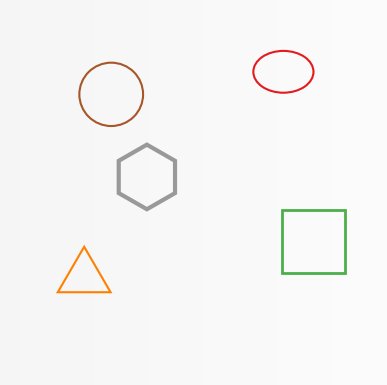[{"shape": "oval", "thickness": 1.5, "radius": 0.39, "center": [0.731, 0.813]}, {"shape": "square", "thickness": 2, "radius": 0.41, "center": [0.81, 0.373]}, {"shape": "triangle", "thickness": 1.5, "radius": 0.39, "center": [0.217, 0.28]}, {"shape": "circle", "thickness": 1.5, "radius": 0.41, "center": [0.287, 0.755]}, {"shape": "hexagon", "thickness": 3, "radius": 0.42, "center": [0.379, 0.54]}]